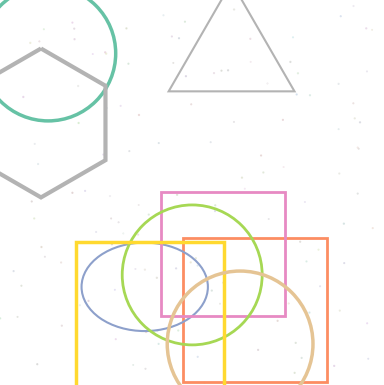[{"shape": "circle", "thickness": 2.5, "radius": 0.88, "center": [0.125, 0.861]}, {"shape": "square", "thickness": 2, "radius": 0.94, "center": [0.661, 0.195]}, {"shape": "oval", "thickness": 1.5, "radius": 0.82, "center": [0.376, 0.255]}, {"shape": "square", "thickness": 2, "radius": 0.8, "center": [0.58, 0.34]}, {"shape": "circle", "thickness": 2, "radius": 0.91, "center": [0.499, 0.286]}, {"shape": "square", "thickness": 2.5, "radius": 0.96, "center": [0.39, 0.178]}, {"shape": "circle", "thickness": 2.5, "radius": 0.95, "center": [0.624, 0.107]}, {"shape": "hexagon", "thickness": 3, "radius": 0.97, "center": [0.106, 0.681]}, {"shape": "triangle", "thickness": 1.5, "radius": 0.94, "center": [0.601, 0.857]}]